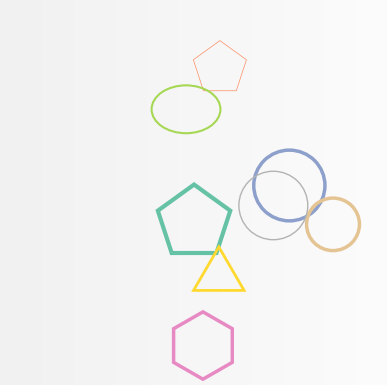[{"shape": "pentagon", "thickness": 3, "radius": 0.49, "center": [0.501, 0.422]}, {"shape": "pentagon", "thickness": 0.5, "radius": 0.36, "center": [0.567, 0.823]}, {"shape": "circle", "thickness": 2.5, "radius": 0.46, "center": [0.747, 0.518]}, {"shape": "hexagon", "thickness": 2.5, "radius": 0.44, "center": [0.524, 0.102]}, {"shape": "oval", "thickness": 1.5, "radius": 0.44, "center": [0.48, 0.716]}, {"shape": "triangle", "thickness": 2, "radius": 0.38, "center": [0.565, 0.283]}, {"shape": "circle", "thickness": 2.5, "radius": 0.34, "center": [0.859, 0.417]}, {"shape": "circle", "thickness": 1, "radius": 0.44, "center": [0.705, 0.466]}]